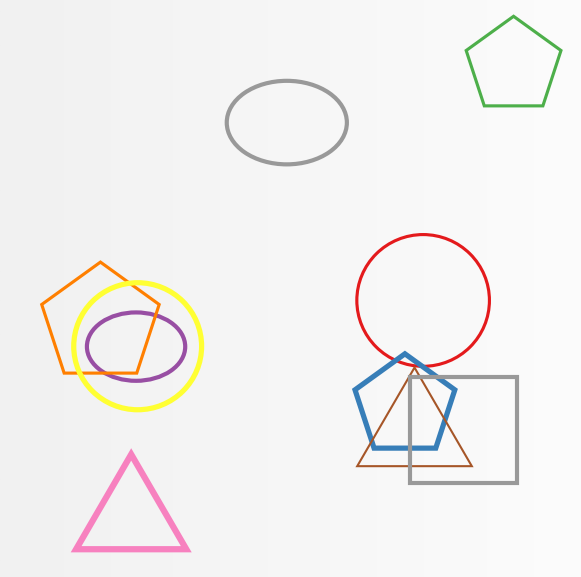[{"shape": "circle", "thickness": 1.5, "radius": 0.57, "center": [0.728, 0.479]}, {"shape": "pentagon", "thickness": 2.5, "radius": 0.45, "center": [0.697, 0.296]}, {"shape": "pentagon", "thickness": 1.5, "radius": 0.43, "center": [0.884, 0.885]}, {"shape": "oval", "thickness": 2, "radius": 0.42, "center": [0.234, 0.399]}, {"shape": "pentagon", "thickness": 1.5, "radius": 0.53, "center": [0.173, 0.439]}, {"shape": "circle", "thickness": 2.5, "radius": 0.55, "center": [0.237, 0.4]}, {"shape": "triangle", "thickness": 1, "radius": 0.57, "center": [0.713, 0.249]}, {"shape": "triangle", "thickness": 3, "radius": 0.55, "center": [0.226, 0.103]}, {"shape": "square", "thickness": 2, "radius": 0.46, "center": [0.798, 0.254]}, {"shape": "oval", "thickness": 2, "radius": 0.52, "center": [0.493, 0.787]}]